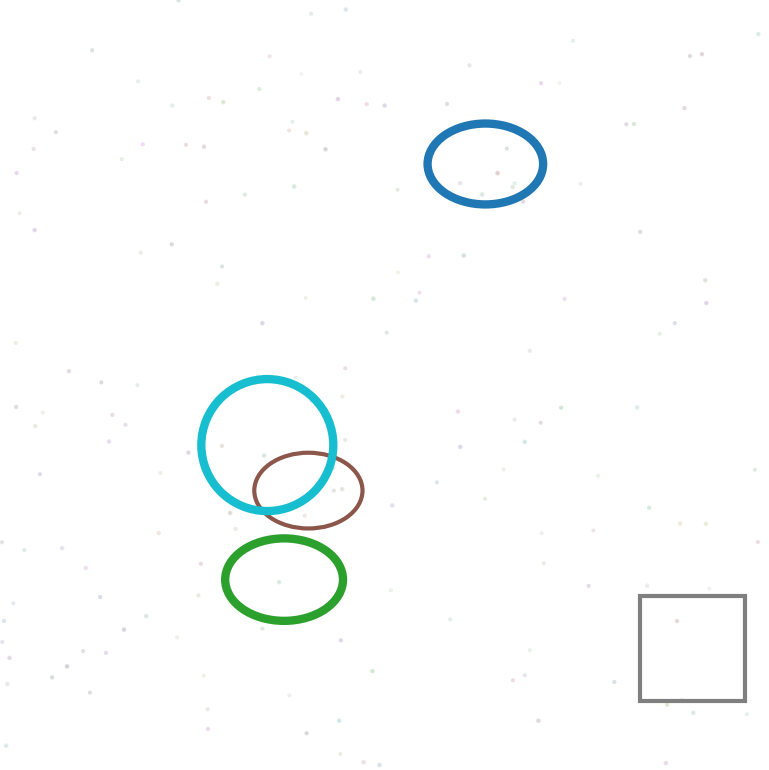[{"shape": "oval", "thickness": 3, "radius": 0.38, "center": [0.63, 0.787]}, {"shape": "oval", "thickness": 3, "radius": 0.38, "center": [0.369, 0.247]}, {"shape": "oval", "thickness": 1.5, "radius": 0.35, "center": [0.401, 0.363]}, {"shape": "square", "thickness": 1.5, "radius": 0.34, "center": [0.899, 0.158]}, {"shape": "circle", "thickness": 3, "radius": 0.43, "center": [0.347, 0.422]}]